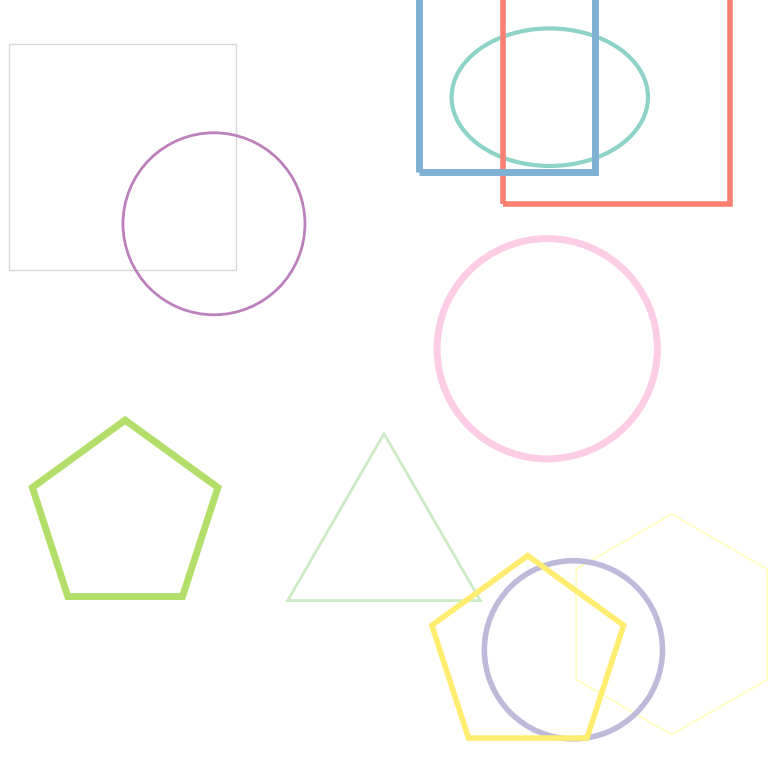[{"shape": "oval", "thickness": 1.5, "radius": 0.64, "center": [0.714, 0.874]}, {"shape": "hexagon", "thickness": 0.5, "radius": 0.72, "center": [0.872, 0.189]}, {"shape": "circle", "thickness": 2, "radius": 0.58, "center": [0.745, 0.156]}, {"shape": "square", "thickness": 2, "radius": 0.74, "center": [0.801, 0.883]}, {"shape": "square", "thickness": 2.5, "radius": 0.57, "center": [0.659, 0.89]}, {"shape": "pentagon", "thickness": 2.5, "radius": 0.63, "center": [0.163, 0.328]}, {"shape": "circle", "thickness": 2.5, "radius": 0.72, "center": [0.711, 0.547]}, {"shape": "square", "thickness": 0.5, "radius": 0.74, "center": [0.159, 0.796]}, {"shape": "circle", "thickness": 1, "radius": 0.59, "center": [0.278, 0.709]}, {"shape": "triangle", "thickness": 1, "radius": 0.72, "center": [0.499, 0.292]}, {"shape": "pentagon", "thickness": 2, "radius": 0.65, "center": [0.685, 0.147]}]